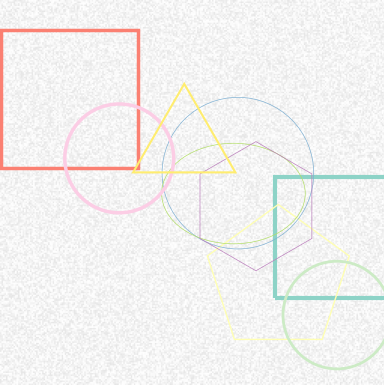[{"shape": "square", "thickness": 3, "radius": 0.79, "center": [0.872, 0.382]}, {"shape": "pentagon", "thickness": 1, "radius": 0.97, "center": [0.723, 0.275]}, {"shape": "square", "thickness": 2.5, "radius": 0.89, "center": [0.18, 0.743]}, {"shape": "circle", "thickness": 0.5, "radius": 0.98, "center": [0.618, 0.55]}, {"shape": "oval", "thickness": 0.5, "radius": 0.93, "center": [0.606, 0.497]}, {"shape": "circle", "thickness": 2.5, "radius": 0.71, "center": [0.31, 0.589]}, {"shape": "hexagon", "thickness": 0.5, "radius": 0.84, "center": [0.665, 0.464]}, {"shape": "circle", "thickness": 2, "radius": 0.7, "center": [0.875, 0.182]}, {"shape": "triangle", "thickness": 1.5, "radius": 0.77, "center": [0.479, 0.629]}]